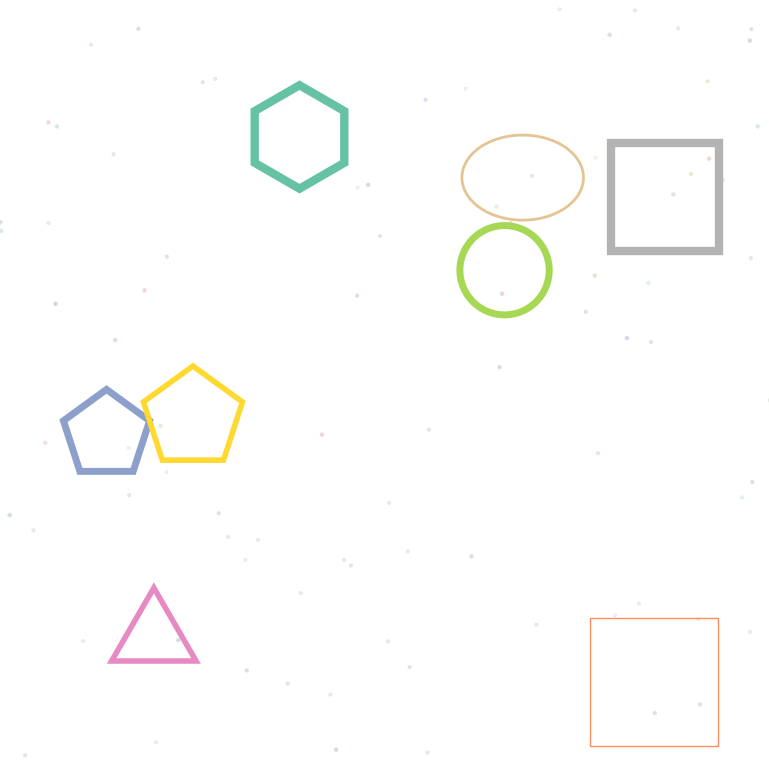[{"shape": "hexagon", "thickness": 3, "radius": 0.34, "center": [0.389, 0.822]}, {"shape": "square", "thickness": 0.5, "radius": 0.41, "center": [0.85, 0.114]}, {"shape": "pentagon", "thickness": 2.5, "radius": 0.29, "center": [0.138, 0.435]}, {"shape": "triangle", "thickness": 2, "radius": 0.32, "center": [0.2, 0.173]}, {"shape": "circle", "thickness": 2.5, "radius": 0.29, "center": [0.655, 0.649]}, {"shape": "pentagon", "thickness": 2, "radius": 0.34, "center": [0.251, 0.457]}, {"shape": "oval", "thickness": 1, "radius": 0.39, "center": [0.679, 0.769]}, {"shape": "square", "thickness": 3, "radius": 0.35, "center": [0.864, 0.744]}]